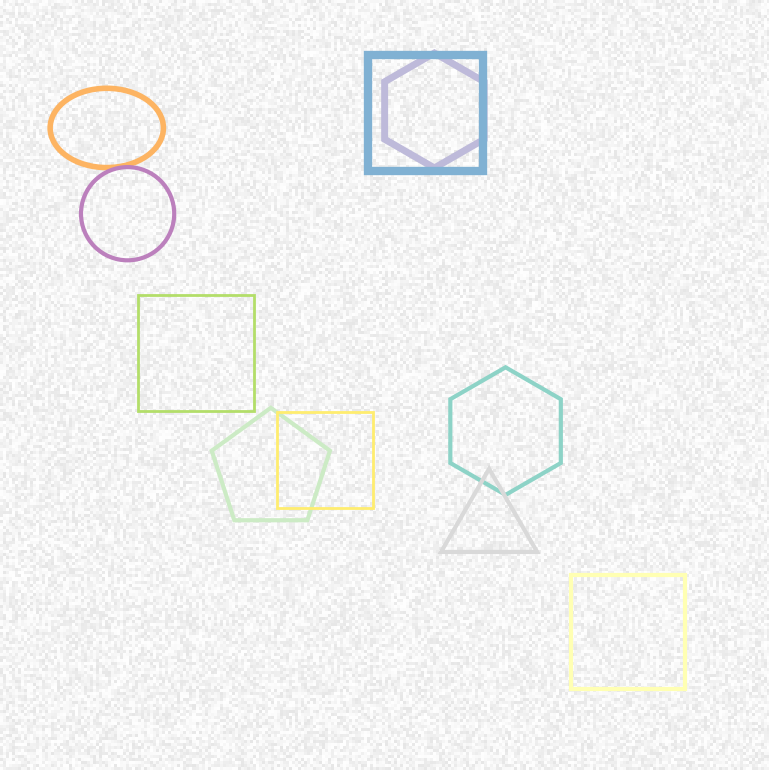[{"shape": "hexagon", "thickness": 1.5, "radius": 0.41, "center": [0.657, 0.44]}, {"shape": "square", "thickness": 1.5, "radius": 0.37, "center": [0.815, 0.18]}, {"shape": "hexagon", "thickness": 2.5, "radius": 0.37, "center": [0.564, 0.857]}, {"shape": "square", "thickness": 3, "radius": 0.38, "center": [0.553, 0.853]}, {"shape": "oval", "thickness": 2, "radius": 0.37, "center": [0.139, 0.834]}, {"shape": "square", "thickness": 1, "radius": 0.38, "center": [0.255, 0.542]}, {"shape": "triangle", "thickness": 1.5, "radius": 0.36, "center": [0.635, 0.319]}, {"shape": "circle", "thickness": 1.5, "radius": 0.3, "center": [0.166, 0.722]}, {"shape": "pentagon", "thickness": 1.5, "radius": 0.4, "center": [0.352, 0.39]}, {"shape": "square", "thickness": 1, "radius": 0.31, "center": [0.423, 0.403]}]